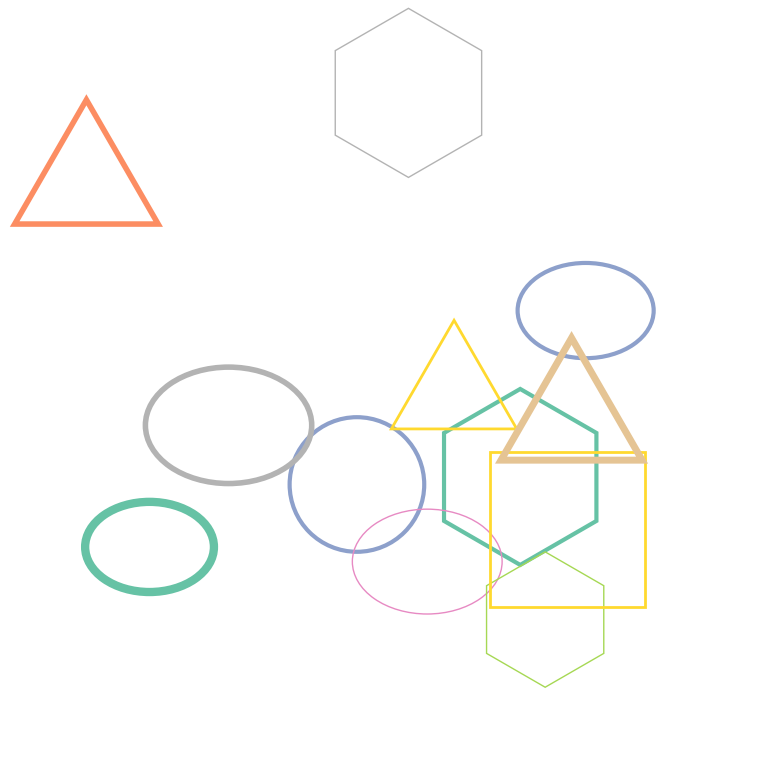[{"shape": "hexagon", "thickness": 1.5, "radius": 0.57, "center": [0.676, 0.381]}, {"shape": "oval", "thickness": 3, "radius": 0.42, "center": [0.194, 0.29]}, {"shape": "triangle", "thickness": 2, "radius": 0.54, "center": [0.112, 0.763]}, {"shape": "oval", "thickness": 1.5, "radius": 0.44, "center": [0.761, 0.597]}, {"shape": "circle", "thickness": 1.5, "radius": 0.44, "center": [0.464, 0.371]}, {"shape": "oval", "thickness": 0.5, "radius": 0.49, "center": [0.555, 0.271]}, {"shape": "hexagon", "thickness": 0.5, "radius": 0.44, "center": [0.708, 0.195]}, {"shape": "triangle", "thickness": 1, "radius": 0.47, "center": [0.59, 0.49]}, {"shape": "square", "thickness": 1, "radius": 0.5, "center": [0.737, 0.312]}, {"shape": "triangle", "thickness": 2.5, "radius": 0.53, "center": [0.742, 0.455]}, {"shape": "hexagon", "thickness": 0.5, "radius": 0.55, "center": [0.53, 0.879]}, {"shape": "oval", "thickness": 2, "radius": 0.54, "center": [0.297, 0.448]}]